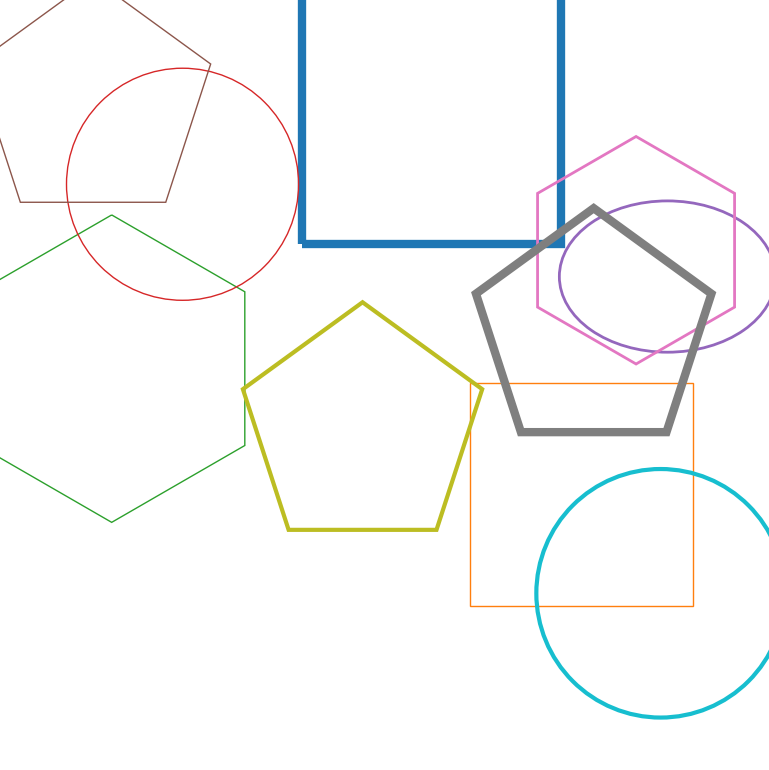[{"shape": "square", "thickness": 3, "radius": 0.84, "center": [0.56, 0.851]}, {"shape": "square", "thickness": 0.5, "radius": 0.72, "center": [0.756, 0.358]}, {"shape": "hexagon", "thickness": 0.5, "radius": 1.0, "center": [0.145, 0.521]}, {"shape": "circle", "thickness": 0.5, "radius": 0.75, "center": [0.237, 0.761]}, {"shape": "oval", "thickness": 1, "radius": 0.7, "center": [0.867, 0.641]}, {"shape": "pentagon", "thickness": 0.5, "radius": 0.8, "center": [0.121, 0.867]}, {"shape": "hexagon", "thickness": 1, "radius": 0.74, "center": [0.826, 0.675]}, {"shape": "pentagon", "thickness": 3, "radius": 0.8, "center": [0.771, 0.569]}, {"shape": "pentagon", "thickness": 1.5, "radius": 0.82, "center": [0.471, 0.444]}, {"shape": "circle", "thickness": 1.5, "radius": 0.81, "center": [0.858, 0.229]}]